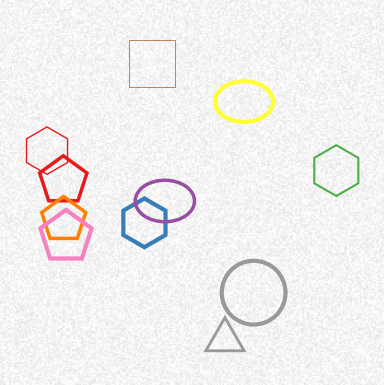[{"shape": "hexagon", "thickness": 1, "radius": 0.31, "center": [0.122, 0.609]}, {"shape": "pentagon", "thickness": 2.5, "radius": 0.32, "center": [0.164, 0.531]}, {"shape": "hexagon", "thickness": 3, "radius": 0.32, "center": [0.375, 0.421]}, {"shape": "hexagon", "thickness": 1.5, "radius": 0.33, "center": [0.874, 0.557]}, {"shape": "oval", "thickness": 2.5, "radius": 0.38, "center": [0.428, 0.478]}, {"shape": "pentagon", "thickness": 2.5, "radius": 0.3, "center": [0.165, 0.429]}, {"shape": "oval", "thickness": 3, "radius": 0.38, "center": [0.634, 0.736]}, {"shape": "square", "thickness": 0.5, "radius": 0.3, "center": [0.395, 0.836]}, {"shape": "pentagon", "thickness": 3, "radius": 0.35, "center": [0.171, 0.385]}, {"shape": "circle", "thickness": 3, "radius": 0.41, "center": [0.659, 0.24]}, {"shape": "triangle", "thickness": 2, "radius": 0.29, "center": [0.584, 0.118]}]